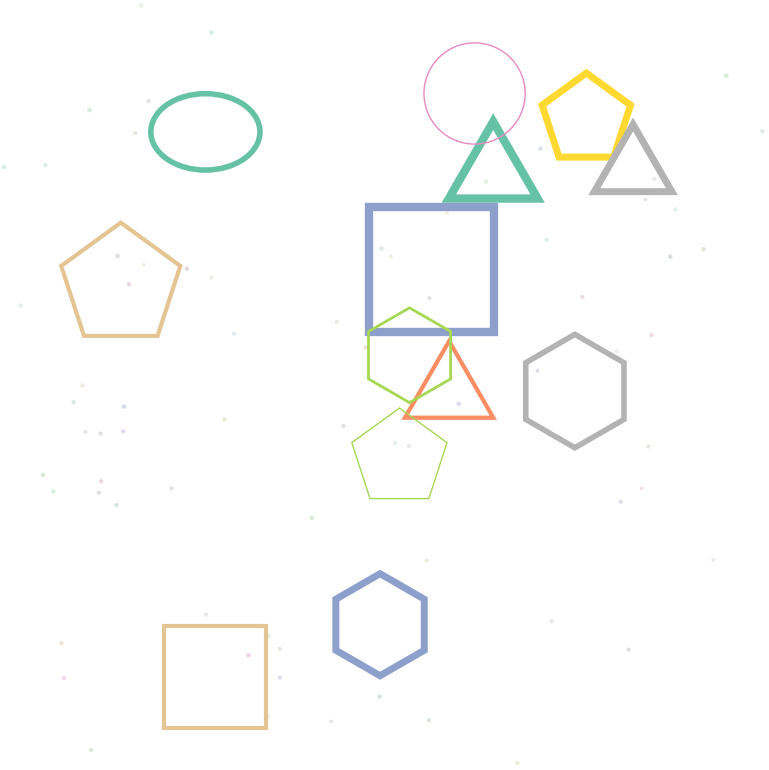[{"shape": "triangle", "thickness": 3, "radius": 0.33, "center": [0.641, 0.775]}, {"shape": "oval", "thickness": 2, "radius": 0.35, "center": [0.267, 0.829]}, {"shape": "triangle", "thickness": 1.5, "radius": 0.33, "center": [0.583, 0.491]}, {"shape": "hexagon", "thickness": 2.5, "radius": 0.33, "center": [0.494, 0.189]}, {"shape": "square", "thickness": 3, "radius": 0.41, "center": [0.561, 0.65]}, {"shape": "circle", "thickness": 0.5, "radius": 0.33, "center": [0.616, 0.879]}, {"shape": "pentagon", "thickness": 0.5, "radius": 0.33, "center": [0.519, 0.405]}, {"shape": "hexagon", "thickness": 1, "radius": 0.31, "center": [0.532, 0.539]}, {"shape": "pentagon", "thickness": 2.5, "radius": 0.3, "center": [0.761, 0.845]}, {"shape": "pentagon", "thickness": 1.5, "radius": 0.41, "center": [0.157, 0.63]}, {"shape": "square", "thickness": 1.5, "radius": 0.33, "center": [0.279, 0.12]}, {"shape": "hexagon", "thickness": 2, "radius": 0.37, "center": [0.747, 0.492]}, {"shape": "triangle", "thickness": 2.5, "radius": 0.29, "center": [0.822, 0.78]}]